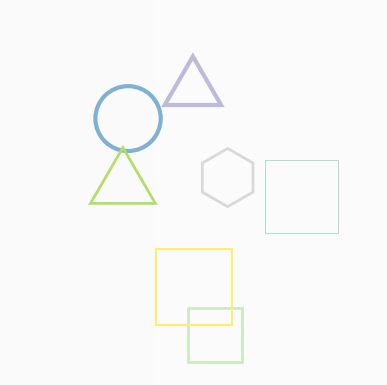[{"shape": "square", "thickness": 0.5, "radius": 0.47, "center": [0.779, 0.489]}, {"shape": "triangle", "thickness": 3, "radius": 0.42, "center": [0.498, 0.769]}, {"shape": "circle", "thickness": 3, "radius": 0.42, "center": [0.33, 0.692]}, {"shape": "triangle", "thickness": 2, "radius": 0.48, "center": [0.317, 0.52]}, {"shape": "hexagon", "thickness": 2, "radius": 0.38, "center": [0.588, 0.539]}, {"shape": "square", "thickness": 2, "radius": 0.35, "center": [0.554, 0.129]}, {"shape": "square", "thickness": 1.5, "radius": 0.49, "center": [0.501, 0.255]}]